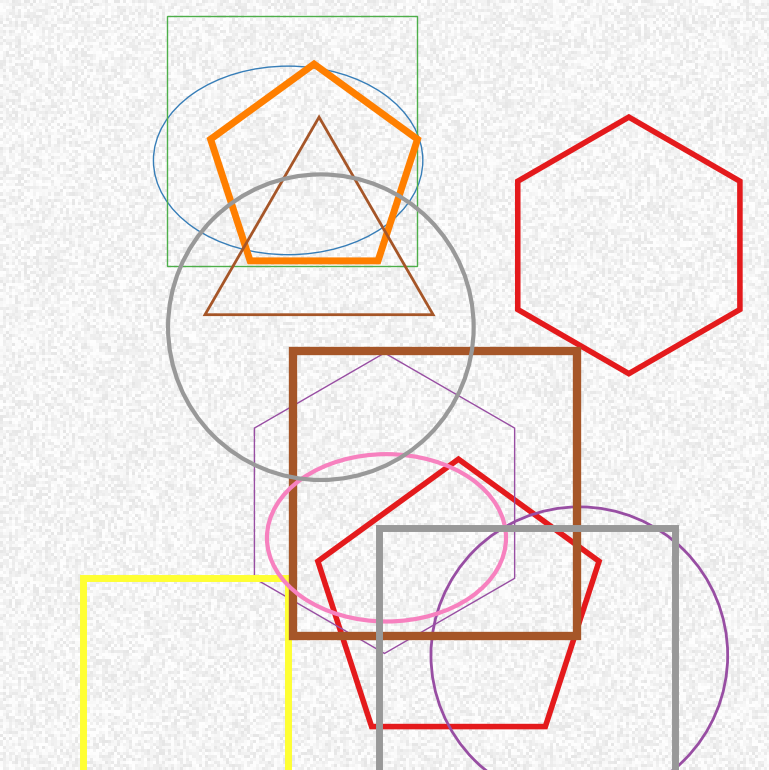[{"shape": "hexagon", "thickness": 2, "radius": 0.83, "center": [0.817, 0.681]}, {"shape": "pentagon", "thickness": 2, "radius": 0.96, "center": [0.595, 0.212]}, {"shape": "oval", "thickness": 0.5, "radius": 0.87, "center": [0.374, 0.792]}, {"shape": "square", "thickness": 0.5, "radius": 0.81, "center": [0.38, 0.817]}, {"shape": "circle", "thickness": 1, "radius": 0.96, "center": [0.752, 0.149]}, {"shape": "hexagon", "thickness": 0.5, "radius": 0.98, "center": [0.499, 0.346]}, {"shape": "pentagon", "thickness": 2.5, "radius": 0.71, "center": [0.408, 0.775]}, {"shape": "square", "thickness": 2.5, "radius": 0.67, "center": [0.241, 0.116]}, {"shape": "square", "thickness": 3, "radius": 0.92, "center": [0.565, 0.359]}, {"shape": "triangle", "thickness": 1, "radius": 0.86, "center": [0.414, 0.677]}, {"shape": "oval", "thickness": 1.5, "radius": 0.78, "center": [0.502, 0.302]}, {"shape": "square", "thickness": 2.5, "radius": 0.96, "center": [0.685, 0.122]}, {"shape": "circle", "thickness": 1.5, "radius": 0.99, "center": [0.417, 0.575]}]